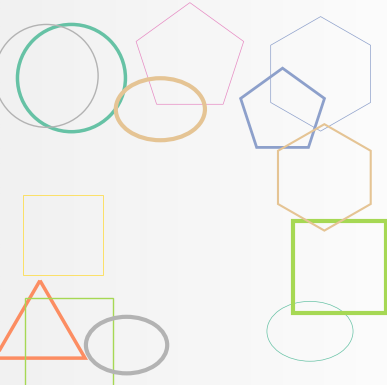[{"shape": "oval", "thickness": 0.5, "radius": 0.56, "center": [0.8, 0.14]}, {"shape": "circle", "thickness": 2.5, "radius": 0.7, "center": [0.184, 0.797]}, {"shape": "triangle", "thickness": 2.5, "radius": 0.67, "center": [0.103, 0.137]}, {"shape": "hexagon", "thickness": 0.5, "radius": 0.74, "center": [0.827, 0.808]}, {"shape": "pentagon", "thickness": 2, "radius": 0.57, "center": [0.729, 0.709]}, {"shape": "pentagon", "thickness": 0.5, "radius": 0.73, "center": [0.49, 0.847]}, {"shape": "square", "thickness": 3, "radius": 0.6, "center": [0.876, 0.307]}, {"shape": "square", "thickness": 1, "radius": 0.57, "center": [0.178, 0.11]}, {"shape": "square", "thickness": 0.5, "radius": 0.52, "center": [0.163, 0.389]}, {"shape": "oval", "thickness": 3, "radius": 0.58, "center": [0.414, 0.716]}, {"shape": "hexagon", "thickness": 1.5, "radius": 0.69, "center": [0.837, 0.539]}, {"shape": "oval", "thickness": 3, "radius": 0.52, "center": [0.327, 0.104]}, {"shape": "circle", "thickness": 1, "radius": 0.67, "center": [0.12, 0.803]}]